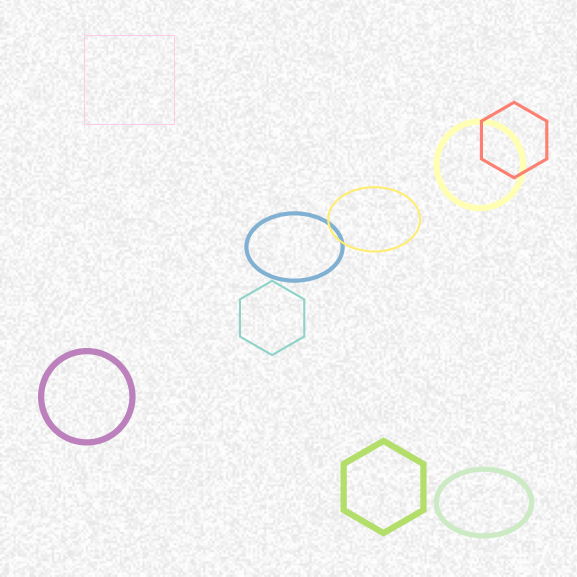[{"shape": "hexagon", "thickness": 1, "radius": 0.32, "center": [0.471, 0.449]}, {"shape": "circle", "thickness": 3, "radius": 0.37, "center": [0.831, 0.714]}, {"shape": "hexagon", "thickness": 1.5, "radius": 0.33, "center": [0.89, 0.757]}, {"shape": "oval", "thickness": 2, "radius": 0.42, "center": [0.51, 0.571]}, {"shape": "hexagon", "thickness": 3, "radius": 0.4, "center": [0.664, 0.156]}, {"shape": "square", "thickness": 0.5, "radius": 0.39, "center": [0.223, 0.861]}, {"shape": "circle", "thickness": 3, "radius": 0.4, "center": [0.15, 0.312]}, {"shape": "oval", "thickness": 2.5, "radius": 0.41, "center": [0.838, 0.129]}, {"shape": "oval", "thickness": 1, "radius": 0.4, "center": [0.648, 0.619]}]